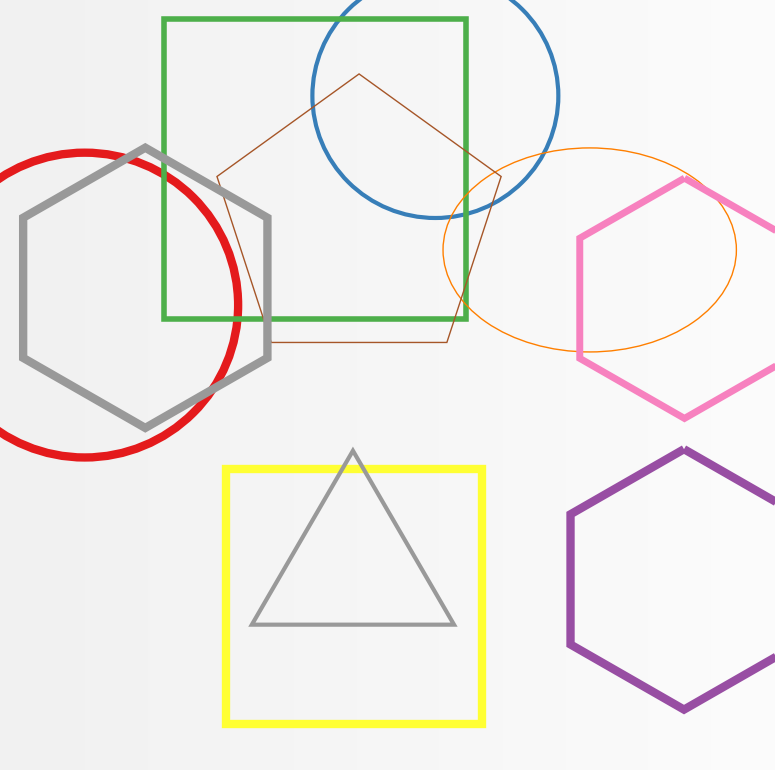[{"shape": "circle", "thickness": 3, "radius": 0.99, "center": [0.109, 0.604]}, {"shape": "circle", "thickness": 1.5, "radius": 0.79, "center": [0.562, 0.876]}, {"shape": "square", "thickness": 2, "radius": 0.97, "center": [0.406, 0.78]}, {"shape": "hexagon", "thickness": 3, "radius": 0.85, "center": [0.883, 0.248]}, {"shape": "oval", "thickness": 0.5, "radius": 0.95, "center": [0.761, 0.675]}, {"shape": "square", "thickness": 3, "radius": 0.83, "center": [0.457, 0.226]}, {"shape": "pentagon", "thickness": 0.5, "radius": 0.96, "center": [0.463, 0.711]}, {"shape": "hexagon", "thickness": 2.5, "radius": 0.78, "center": [0.883, 0.613]}, {"shape": "hexagon", "thickness": 3, "radius": 0.91, "center": [0.187, 0.626]}, {"shape": "triangle", "thickness": 1.5, "radius": 0.75, "center": [0.455, 0.264]}]